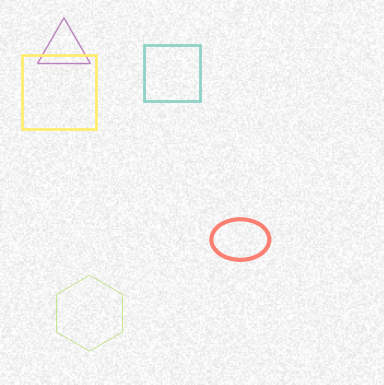[{"shape": "square", "thickness": 2, "radius": 0.36, "center": [0.446, 0.809]}, {"shape": "oval", "thickness": 3, "radius": 0.38, "center": [0.624, 0.378]}, {"shape": "hexagon", "thickness": 0.5, "radius": 0.49, "center": [0.232, 0.186]}, {"shape": "triangle", "thickness": 1, "radius": 0.4, "center": [0.166, 0.875]}, {"shape": "square", "thickness": 2, "radius": 0.48, "center": [0.154, 0.762]}]